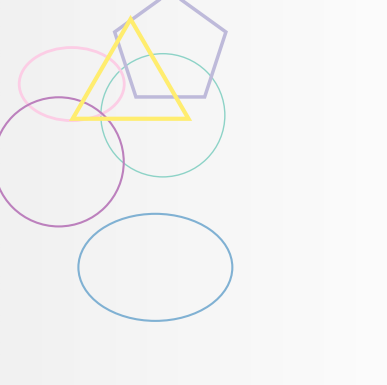[{"shape": "circle", "thickness": 1, "radius": 0.8, "center": [0.42, 0.701]}, {"shape": "pentagon", "thickness": 2.5, "radius": 0.75, "center": [0.439, 0.87]}, {"shape": "oval", "thickness": 1.5, "radius": 0.99, "center": [0.401, 0.306]}, {"shape": "oval", "thickness": 2, "radius": 0.68, "center": [0.185, 0.782]}, {"shape": "circle", "thickness": 1.5, "radius": 0.84, "center": [0.152, 0.58]}, {"shape": "triangle", "thickness": 3, "radius": 0.86, "center": [0.337, 0.778]}]